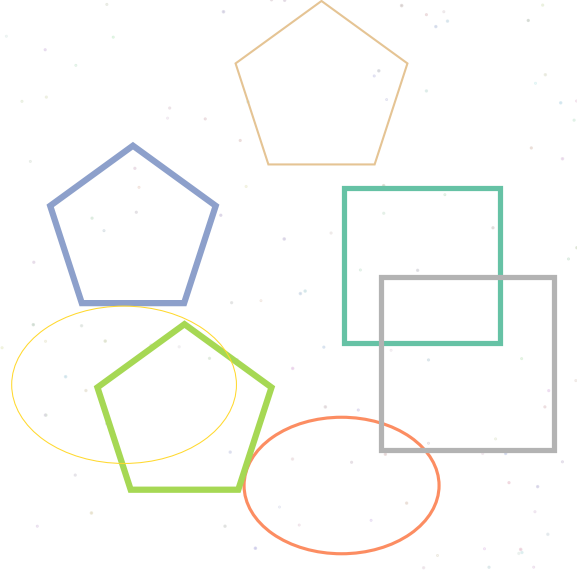[{"shape": "square", "thickness": 2.5, "radius": 0.67, "center": [0.731, 0.539]}, {"shape": "oval", "thickness": 1.5, "radius": 0.84, "center": [0.591, 0.158]}, {"shape": "pentagon", "thickness": 3, "radius": 0.75, "center": [0.23, 0.596]}, {"shape": "pentagon", "thickness": 3, "radius": 0.79, "center": [0.319, 0.279]}, {"shape": "oval", "thickness": 0.5, "radius": 0.97, "center": [0.215, 0.333]}, {"shape": "pentagon", "thickness": 1, "radius": 0.78, "center": [0.557, 0.841]}, {"shape": "square", "thickness": 2.5, "radius": 0.75, "center": [0.81, 0.37]}]